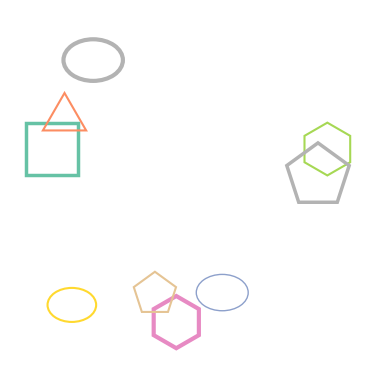[{"shape": "square", "thickness": 2.5, "radius": 0.33, "center": [0.135, 0.613]}, {"shape": "triangle", "thickness": 1.5, "radius": 0.32, "center": [0.168, 0.694]}, {"shape": "oval", "thickness": 1, "radius": 0.34, "center": [0.577, 0.24]}, {"shape": "hexagon", "thickness": 3, "radius": 0.34, "center": [0.458, 0.163]}, {"shape": "hexagon", "thickness": 1.5, "radius": 0.34, "center": [0.85, 0.613]}, {"shape": "oval", "thickness": 1.5, "radius": 0.32, "center": [0.187, 0.208]}, {"shape": "pentagon", "thickness": 1.5, "radius": 0.29, "center": [0.402, 0.236]}, {"shape": "pentagon", "thickness": 2.5, "radius": 0.43, "center": [0.826, 0.544]}, {"shape": "oval", "thickness": 3, "radius": 0.39, "center": [0.242, 0.844]}]